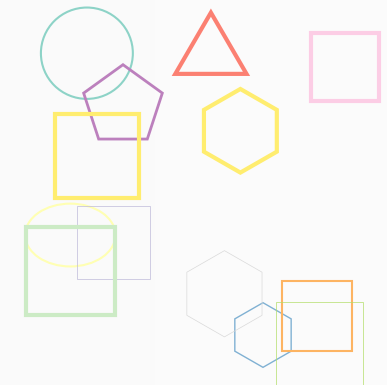[{"shape": "circle", "thickness": 1.5, "radius": 0.59, "center": [0.224, 0.862]}, {"shape": "oval", "thickness": 1.5, "radius": 0.58, "center": [0.181, 0.389]}, {"shape": "square", "thickness": 0.5, "radius": 0.47, "center": [0.293, 0.37]}, {"shape": "triangle", "thickness": 3, "radius": 0.53, "center": [0.544, 0.861]}, {"shape": "hexagon", "thickness": 1, "radius": 0.42, "center": [0.679, 0.13]}, {"shape": "square", "thickness": 1.5, "radius": 0.45, "center": [0.818, 0.179]}, {"shape": "square", "thickness": 0.5, "radius": 0.56, "center": [0.825, 0.104]}, {"shape": "square", "thickness": 3, "radius": 0.44, "center": [0.891, 0.826]}, {"shape": "hexagon", "thickness": 0.5, "radius": 0.56, "center": [0.579, 0.237]}, {"shape": "pentagon", "thickness": 2, "radius": 0.53, "center": [0.317, 0.725]}, {"shape": "square", "thickness": 3, "radius": 0.57, "center": [0.182, 0.297]}, {"shape": "hexagon", "thickness": 3, "radius": 0.54, "center": [0.62, 0.66]}, {"shape": "square", "thickness": 3, "radius": 0.54, "center": [0.251, 0.595]}]